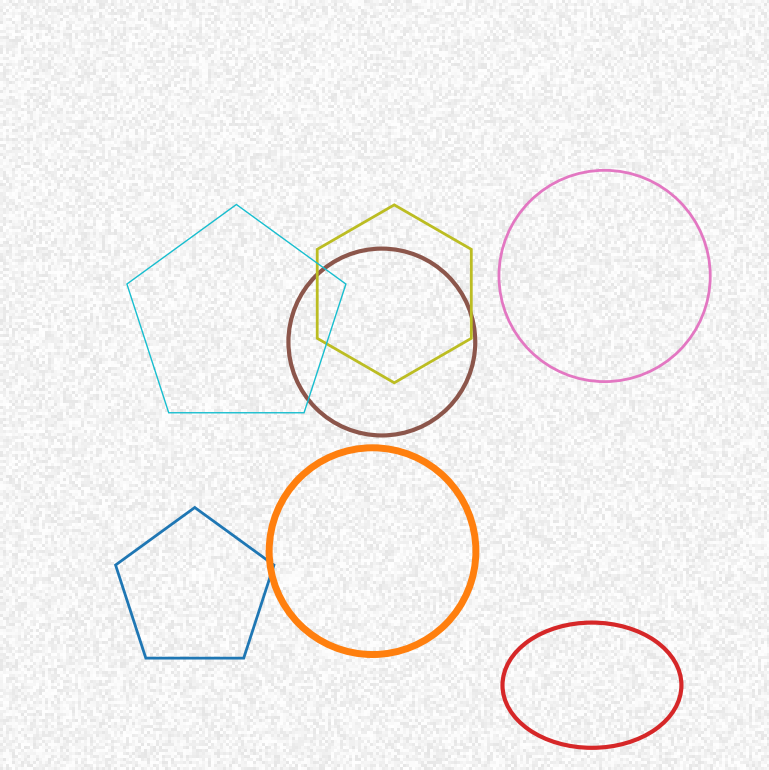[{"shape": "pentagon", "thickness": 1, "radius": 0.54, "center": [0.253, 0.233]}, {"shape": "circle", "thickness": 2.5, "radius": 0.67, "center": [0.484, 0.284]}, {"shape": "oval", "thickness": 1.5, "radius": 0.58, "center": [0.769, 0.11]}, {"shape": "circle", "thickness": 1.5, "radius": 0.61, "center": [0.496, 0.556]}, {"shape": "circle", "thickness": 1, "radius": 0.69, "center": [0.785, 0.642]}, {"shape": "hexagon", "thickness": 1, "radius": 0.58, "center": [0.512, 0.618]}, {"shape": "pentagon", "thickness": 0.5, "radius": 0.75, "center": [0.307, 0.585]}]